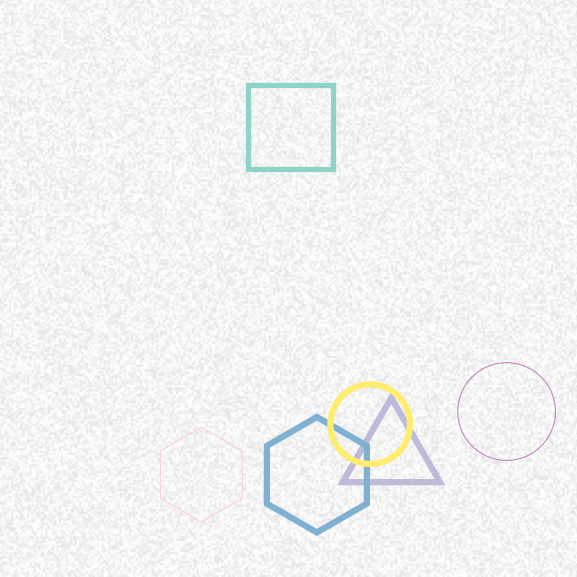[{"shape": "square", "thickness": 2.5, "radius": 0.37, "center": [0.502, 0.779]}, {"shape": "triangle", "thickness": 3, "radius": 0.49, "center": [0.678, 0.213]}, {"shape": "hexagon", "thickness": 3, "radius": 0.5, "center": [0.549, 0.177]}, {"shape": "hexagon", "thickness": 0.5, "radius": 0.41, "center": [0.349, 0.177]}, {"shape": "circle", "thickness": 0.5, "radius": 0.42, "center": [0.877, 0.286]}, {"shape": "circle", "thickness": 3, "radius": 0.34, "center": [0.641, 0.265]}]